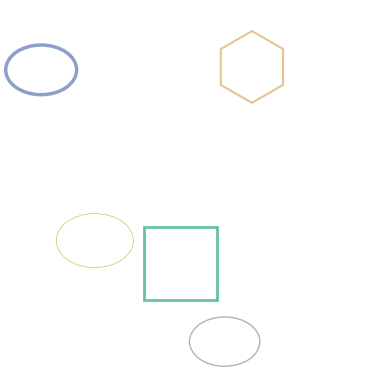[{"shape": "square", "thickness": 2, "radius": 0.47, "center": [0.469, 0.316]}, {"shape": "oval", "thickness": 2.5, "radius": 0.46, "center": [0.107, 0.819]}, {"shape": "oval", "thickness": 0.5, "radius": 0.5, "center": [0.246, 0.375]}, {"shape": "hexagon", "thickness": 1.5, "radius": 0.47, "center": [0.654, 0.826]}, {"shape": "oval", "thickness": 1, "radius": 0.46, "center": [0.584, 0.113]}]